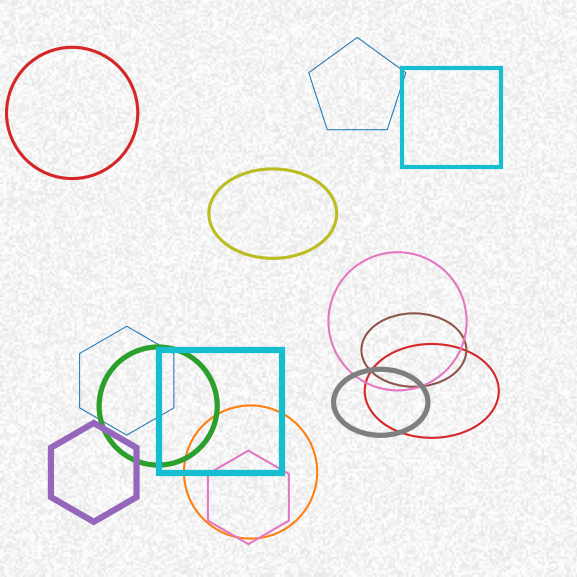[{"shape": "hexagon", "thickness": 0.5, "radius": 0.47, "center": [0.219, 0.34]}, {"shape": "pentagon", "thickness": 0.5, "radius": 0.44, "center": [0.619, 0.846]}, {"shape": "circle", "thickness": 1, "radius": 0.58, "center": [0.434, 0.182]}, {"shape": "circle", "thickness": 2.5, "radius": 0.51, "center": [0.274, 0.296]}, {"shape": "circle", "thickness": 1.5, "radius": 0.57, "center": [0.125, 0.804]}, {"shape": "oval", "thickness": 1, "radius": 0.58, "center": [0.748, 0.322]}, {"shape": "hexagon", "thickness": 3, "radius": 0.43, "center": [0.162, 0.181]}, {"shape": "oval", "thickness": 1, "radius": 0.45, "center": [0.717, 0.393]}, {"shape": "circle", "thickness": 1, "radius": 0.6, "center": [0.688, 0.443]}, {"shape": "hexagon", "thickness": 1, "radius": 0.4, "center": [0.43, 0.138]}, {"shape": "oval", "thickness": 2.5, "radius": 0.41, "center": [0.659, 0.302]}, {"shape": "oval", "thickness": 1.5, "radius": 0.55, "center": [0.472, 0.629]}, {"shape": "square", "thickness": 2, "radius": 0.43, "center": [0.781, 0.796]}, {"shape": "square", "thickness": 3, "radius": 0.53, "center": [0.382, 0.286]}]